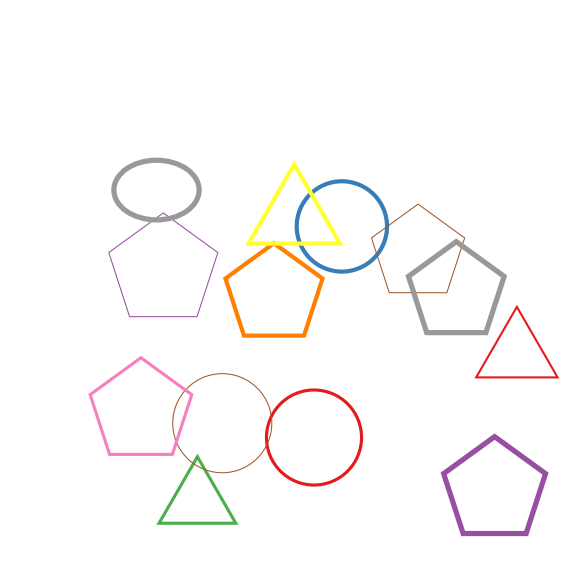[{"shape": "triangle", "thickness": 1, "radius": 0.41, "center": [0.895, 0.386]}, {"shape": "circle", "thickness": 1.5, "radius": 0.41, "center": [0.544, 0.242]}, {"shape": "circle", "thickness": 2, "radius": 0.39, "center": [0.592, 0.607]}, {"shape": "triangle", "thickness": 1.5, "radius": 0.38, "center": [0.342, 0.131]}, {"shape": "pentagon", "thickness": 2.5, "radius": 0.46, "center": [0.856, 0.15]}, {"shape": "pentagon", "thickness": 0.5, "radius": 0.5, "center": [0.283, 0.531]}, {"shape": "pentagon", "thickness": 2, "radius": 0.44, "center": [0.474, 0.49]}, {"shape": "triangle", "thickness": 2, "radius": 0.46, "center": [0.51, 0.623]}, {"shape": "pentagon", "thickness": 0.5, "radius": 0.42, "center": [0.724, 0.561]}, {"shape": "circle", "thickness": 0.5, "radius": 0.43, "center": [0.385, 0.266]}, {"shape": "pentagon", "thickness": 1.5, "radius": 0.46, "center": [0.244, 0.287]}, {"shape": "oval", "thickness": 2.5, "radius": 0.37, "center": [0.271, 0.67]}, {"shape": "pentagon", "thickness": 2.5, "radius": 0.44, "center": [0.79, 0.494]}]